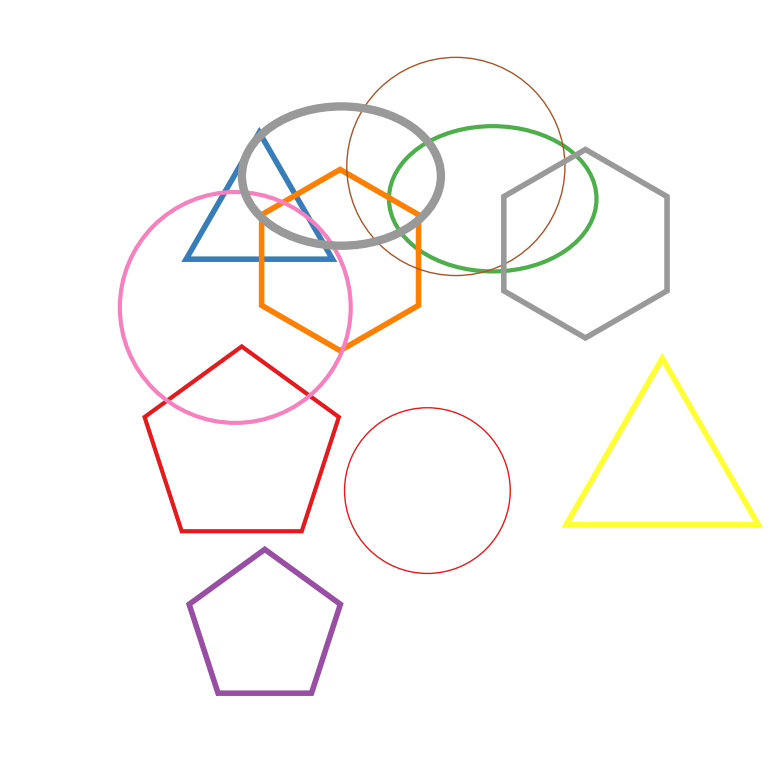[{"shape": "circle", "thickness": 0.5, "radius": 0.54, "center": [0.555, 0.363]}, {"shape": "pentagon", "thickness": 1.5, "radius": 0.66, "center": [0.314, 0.417]}, {"shape": "triangle", "thickness": 2, "radius": 0.55, "center": [0.337, 0.718]}, {"shape": "oval", "thickness": 1.5, "radius": 0.67, "center": [0.64, 0.742]}, {"shape": "pentagon", "thickness": 2, "radius": 0.52, "center": [0.344, 0.183]}, {"shape": "hexagon", "thickness": 2, "radius": 0.59, "center": [0.442, 0.662]}, {"shape": "triangle", "thickness": 2, "radius": 0.72, "center": [0.86, 0.391]}, {"shape": "circle", "thickness": 0.5, "radius": 0.71, "center": [0.592, 0.784]}, {"shape": "circle", "thickness": 1.5, "radius": 0.75, "center": [0.306, 0.601]}, {"shape": "hexagon", "thickness": 2, "radius": 0.61, "center": [0.76, 0.684]}, {"shape": "oval", "thickness": 3, "radius": 0.65, "center": [0.443, 0.771]}]